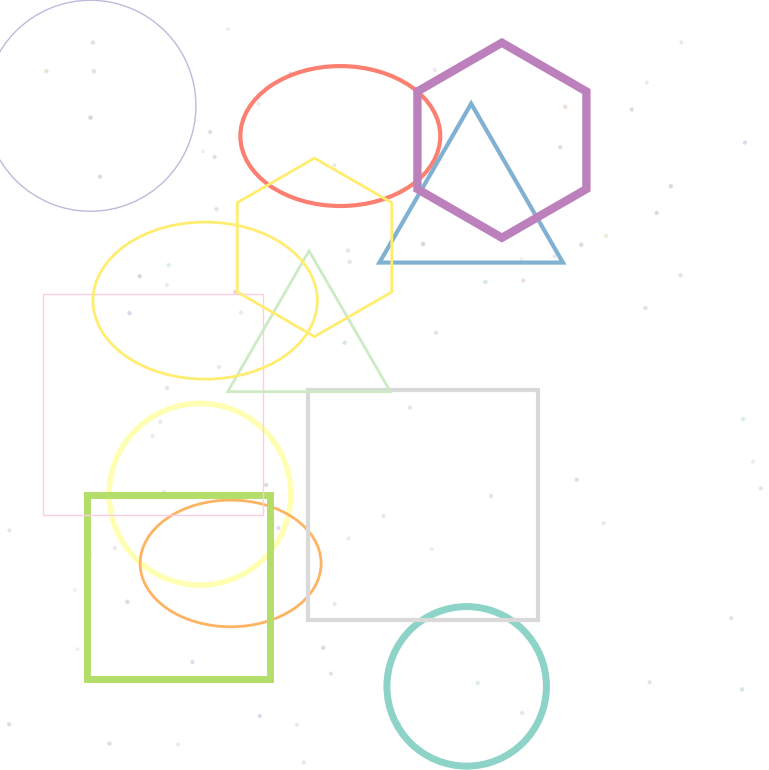[{"shape": "circle", "thickness": 2.5, "radius": 0.52, "center": [0.606, 0.109]}, {"shape": "circle", "thickness": 2, "radius": 0.59, "center": [0.26, 0.358]}, {"shape": "circle", "thickness": 0.5, "radius": 0.69, "center": [0.117, 0.863]}, {"shape": "oval", "thickness": 1.5, "radius": 0.65, "center": [0.442, 0.823]}, {"shape": "triangle", "thickness": 1.5, "radius": 0.69, "center": [0.612, 0.728]}, {"shape": "oval", "thickness": 1, "radius": 0.59, "center": [0.3, 0.268]}, {"shape": "square", "thickness": 2.5, "radius": 0.6, "center": [0.232, 0.238]}, {"shape": "square", "thickness": 0.5, "radius": 0.72, "center": [0.199, 0.474]}, {"shape": "square", "thickness": 1.5, "radius": 0.75, "center": [0.549, 0.344]}, {"shape": "hexagon", "thickness": 3, "radius": 0.63, "center": [0.652, 0.818]}, {"shape": "triangle", "thickness": 1, "radius": 0.61, "center": [0.401, 0.552]}, {"shape": "oval", "thickness": 1, "radius": 0.73, "center": [0.266, 0.61]}, {"shape": "hexagon", "thickness": 1, "radius": 0.58, "center": [0.408, 0.679]}]